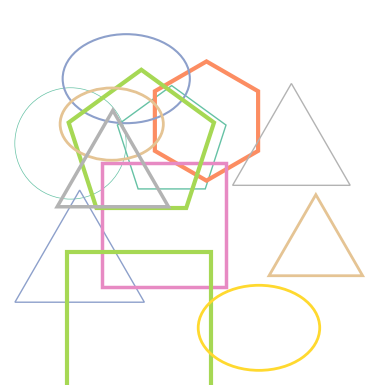[{"shape": "circle", "thickness": 0.5, "radius": 0.72, "center": [0.183, 0.627]}, {"shape": "pentagon", "thickness": 1, "radius": 0.74, "center": [0.446, 0.629]}, {"shape": "hexagon", "thickness": 3, "radius": 0.77, "center": [0.536, 0.686]}, {"shape": "oval", "thickness": 1.5, "radius": 0.83, "center": [0.328, 0.796]}, {"shape": "triangle", "thickness": 1, "radius": 0.97, "center": [0.207, 0.312]}, {"shape": "square", "thickness": 2.5, "radius": 0.8, "center": [0.425, 0.415]}, {"shape": "square", "thickness": 3, "radius": 0.93, "center": [0.361, 0.159]}, {"shape": "pentagon", "thickness": 3, "radius": 0.99, "center": [0.367, 0.62]}, {"shape": "oval", "thickness": 2, "radius": 0.79, "center": [0.673, 0.149]}, {"shape": "oval", "thickness": 2, "radius": 0.67, "center": [0.29, 0.678]}, {"shape": "triangle", "thickness": 2, "radius": 0.7, "center": [0.82, 0.354]}, {"shape": "triangle", "thickness": 2.5, "radius": 0.83, "center": [0.293, 0.546]}, {"shape": "triangle", "thickness": 1, "radius": 0.88, "center": [0.757, 0.607]}]